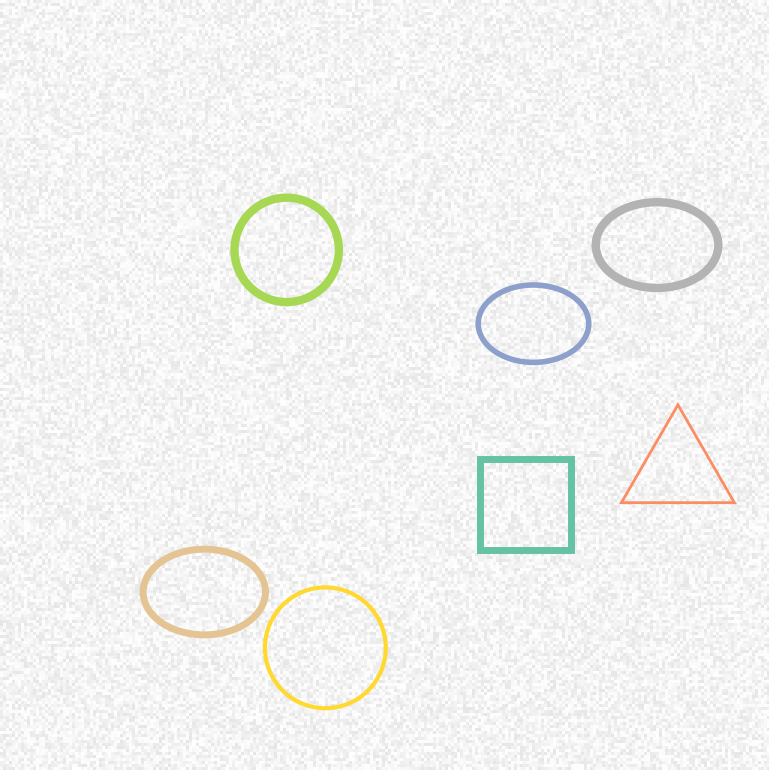[{"shape": "square", "thickness": 2.5, "radius": 0.29, "center": [0.682, 0.344]}, {"shape": "triangle", "thickness": 1, "radius": 0.42, "center": [0.88, 0.39]}, {"shape": "oval", "thickness": 2, "radius": 0.36, "center": [0.693, 0.58]}, {"shape": "circle", "thickness": 3, "radius": 0.34, "center": [0.372, 0.675]}, {"shape": "circle", "thickness": 1.5, "radius": 0.39, "center": [0.423, 0.159]}, {"shape": "oval", "thickness": 2.5, "radius": 0.4, "center": [0.265, 0.231]}, {"shape": "oval", "thickness": 3, "radius": 0.4, "center": [0.853, 0.682]}]